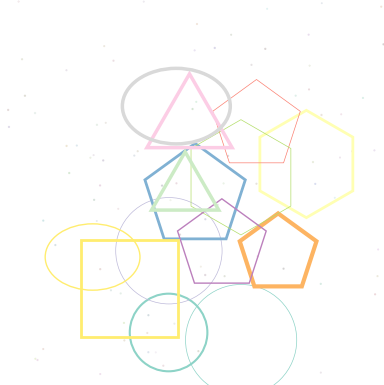[{"shape": "circle", "thickness": 1.5, "radius": 0.5, "center": [0.438, 0.136]}, {"shape": "circle", "thickness": 0.5, "radius": 0.72, "center": [0.626, 0.117]}, {"shape": "hexagon", "thickness": 2, "radius": 0.7, "center": [0.796, 0.574]}, {"shape": "circle", "thickness": 0.5, "radius": 0.69, "center": [0.439, 0.349]}, {"shape": "pentagon", "thickness": 0.5, "radius": 0.6, "center": [0.666, 0.674]}, {"shape": "pentagon", "thickness": 2, "radius": 0.69, "center": [0.507, 0.49]}, {"shape": "pentagon", "thickness": 3, "radius": 0.52, "center": [0.722, 0.341]}, {"shape": "hexagon", "thickness": 0.5, "radius": 0.75, "center": [0.626, 0.539]}, {"shape": "triangle", "thickness": 2.5, "radius": 0.64, "center": [0.492, 0.68]}, {"shape": "oval", "thickness": 2.5, "radius": 0.7, "center": [0.458, 0.724]}, {"shape": "pentagon", "thickness": 1, "radius": 0.61, "center": [0.576, 0.363]}, {"shape": "triangle", "thickness": 2.5, "radius": 0.5, "center": [0.481, 0.505]}, {"shape": "oval", "thickness": 1, "radius": 0.62, "center": [0.24, 0.332]}, {"shape": "square", "thickness": 2, "radius": 0.63, "center": [0.337, 0.251]}]